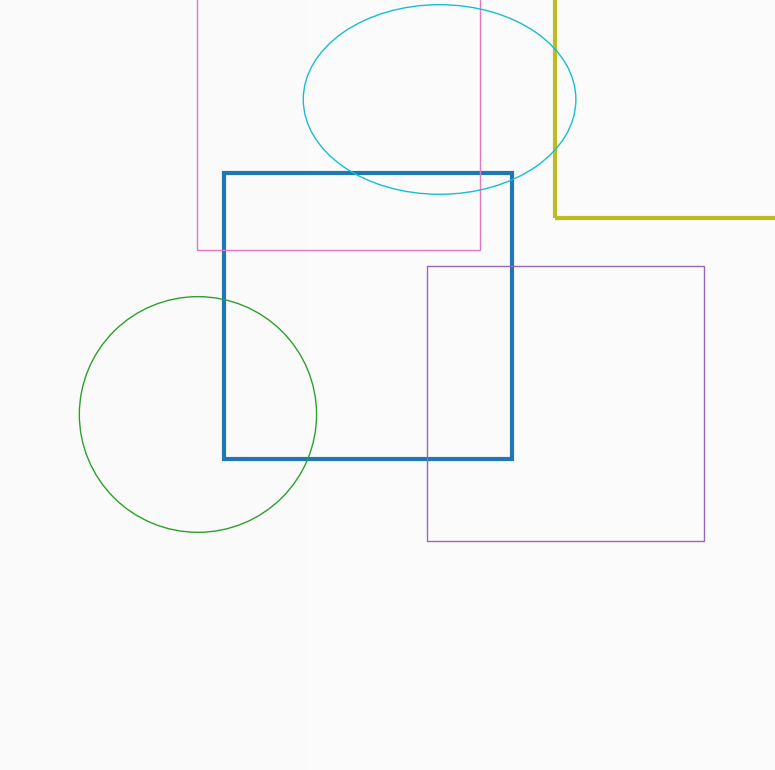[{"shape": "square", "thickness": 1.5, "radius": 0.93, "center": [0.475, 0.59]}, {"shape": "circle", "thickness": 0.5, "radius": 0.77, "center": [0.255, 0.462]}, {"shape": "square", "thickness": 0.5, "radius": 0.89, "center": [0.73, 0.476]}, {"shape": "square", "thickness": 0.5, "radius": 0.91, "center": [0.437, 0.857]}, {"shape": "square", "thickness": 1.5, "radius": 0.86, "center": [0.888, 0.889]}, {"shape": "oval", "thickness": 0.5, "radius": 0.88, "center": [0.567, 0.871]}]